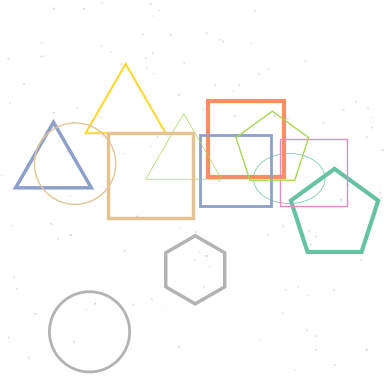[{"shape": "pentagon", "thickness": 3, "radius": 0.6, "center": [0.869, 0.442]}, {"shape": "oval", "thickness": 0.5, "radius": 0.46, "center": [0.751, 0.536]}, {"shape": "square", "thickness": 3, "radius": 0.49, "center": [0.638, 0.638]}, {"shape": "triangle", "thickness": 2.5, "radius": 0.57, "center": [0.139, 0.569]}, {"shape": "square", "thickness": 2, "radius": 0.46, "center": [0.612, 0.558]}, {"shape": "square", "thickness": 1, "radius": 0.43, "center": [0.814, 0.553]}, {"shape": "pentagon", "thickness": 1, "radius": 0.5, "center": [0.707, 0.612]}, {"shape": "triangle", "thickness": 0.5, "radius": 0.57, "center": [0.477, 0.591]}, {"shape": "triangle", "thickness": 1.5, "radius": 0.6, "center": [0.326, 0.714]}, {"shape": "square", "thickness": 2.5, "radius": 0.55, "center": [0.392, 0.544]}, {"shape": "circle", "thickness": 1, "radius": 0.53, "center": [0.195, 0.575]}, {"shape": "hexagon", "thickness": 2.5, "radius": 0.44, "center": [0.507, 0.299]}, {"shape": "circle", "thickness": 2, "radius": 0.52, "center": [0.233, 0.138]}]